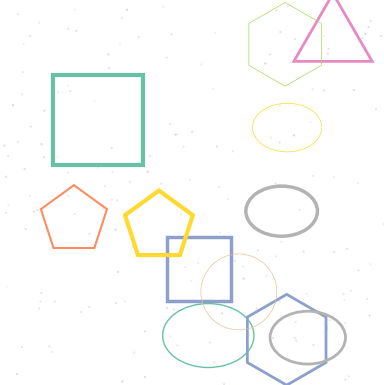[{"shape": "square", "thickness": 3, "radius": 0.58, "center": [0.253, 0.689]}, {"shape": "oval", "thickness": 1, "radius": 0.59, "center": [0.541, 0.128]}, {"shape": "pentagon", "thickness": 1.5, "radius": 0.45, "center": [0.192, 0.429]}, {"shape": "hexagon", "thickness": 2, "radius": 0.59, "center": [0.745, 0.117]}, {"shape": "square", "thickness": 2.5, "radius": 0.41, "center": [0.517, 0.301]}, {"shape": "triangle", "thickness": 2, "radius": 0.59, "center": [0.865, 0.899]}, {"shape": "hexagon", "thickness": 0.5, "radius": 0.54, "center": [0.741, 0.885]}, {"shape": "oval", "thickness": 0.5, "radius": 0.45, "center": [0.746, 0.669]}, {"shape": "pentagon", "thickness": 3, "radius": 0.46, "center": [0.413, 0.412]}, {"shape": "circle", "thickness": 0.5, "radius": 0.49, "center": [0.62, 0.242]}, {"shape": "oval", "thickness": 2.5, "radius": 0.46, "center": [0.732, 0.452]}, {"shape": "oval", "thickness": 2, "radius": 0.49, "center": [0.799, 0.123]}]